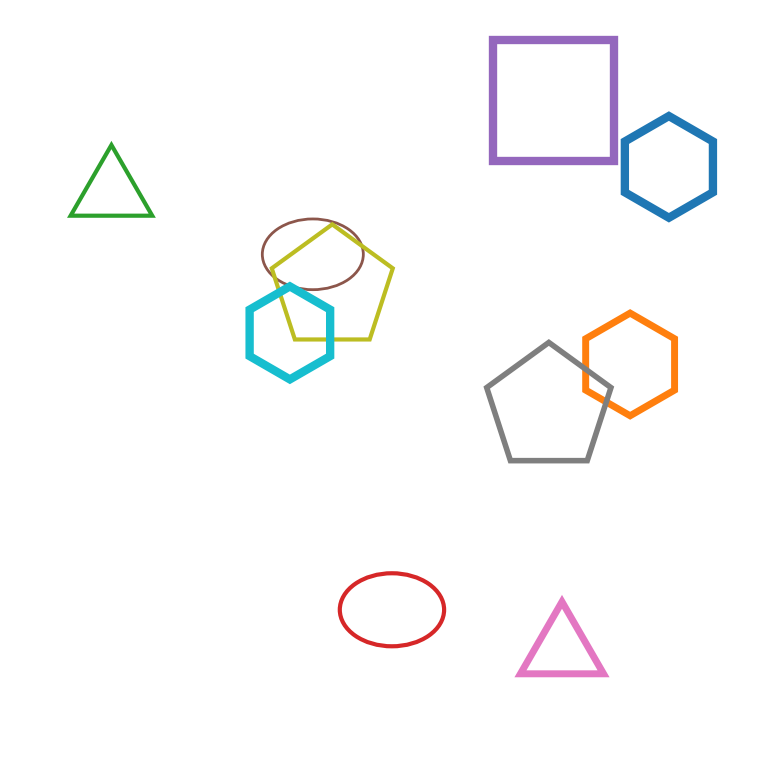[{"shape": "hexagon", "thickness": 3, "radius": 0.33, "center": [0.869, 0.783]}, {"shape": "hexagon", "thickness": 2.5, "radius": 0.33, "center": [0.818, 0.527]}, {"shape": "triangle", "thickness": 1.5, "radius": 0.31, "center": [0.145, 0.75]}, {"shape": "oval", "thickness": 1.5, "radius": 0.34, "center": [0.509, 0.208]}, {"shape": "square", "thickness": 3, "radius": 0.39, "center": [0.719, 0.869]}, {"shape": "oval", "thickness": 1, "radius": 0.33, "center": [0.406, 0.67]}, {"shape": "triangle", "thickness": 2.5, "radius": 0.31, "center": [0.73, 0.156]}, {"shape": "pentagon", "thickness": 2, "radius": 0.42, "center": [0.713, 0.47]}, {"shape": "pentagon", "thickness": 1.5, "radius": 0.41, "center": [0.432, 0.626]}, {"shape": "hexagon", "thickness": 3, "radius": 0.3, "center": [0.376, 0.568]}]